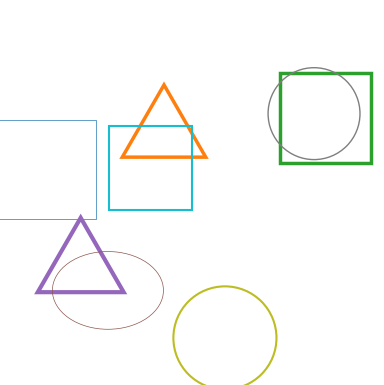[{"shape": "square", "thickness": 0.5, "radius": 0.64, "center": [0.121, 0.56]}, {"shape": "triangle", "thickness": 2.5, "radius": 0.63, "center": [0.426, 0.654]}, {"shape": "square", "thickness": 2.5, "radius": 0.59, "center": [0.845, 0.694]}, {"shape": "triangle", "thickness": 3, "radius": 0.64, "center": [0.21, 0.305]}, {"shape": "oval", "thickness": 0.5, "radius": 0.72, "center": [0.28, 0.246]}, {"shape": "circle", "thickness": 1, "radius": 0.6, "center": [0.816, 0.705]}, {"shape": "circle", "thickness": 1.5, "radius": 0.67, "center": [0.584, 0.122]}, {"shape": "square", "thickness": 1.5, "radius": 0.54, "center": [0.391, 0.564]}]